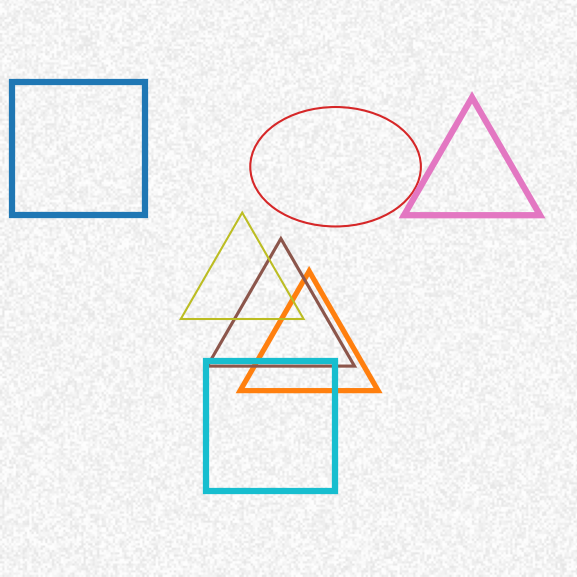[{"shape": "square", "thickness": 3, "radius": 0.58, "center": [0.137, 0.743]}, {"shape": "triangle", "thickness": 2.5, "radius": 0.69, "center": [0.535, 0.392]}, {"shape": "oval", "thickness": 1, "radius": 0.74, "center": [0.581, 0.71]}, {"shape": "triangle", "thickness": 1.5, "radius": 0.74, "center": [0.486, 0.439]}, {"shape": "triangle", "thickness": 3, "radius": 0.68, "center": [0.817, 0.694]}, {"shape": "triangle", "thickness": 1, "radius": 0.61, "center": [0.419, 0.508]}, {"shape": "square", "thickness": 3, "radius": 0.56, "center": [0.469, 0.262]}]